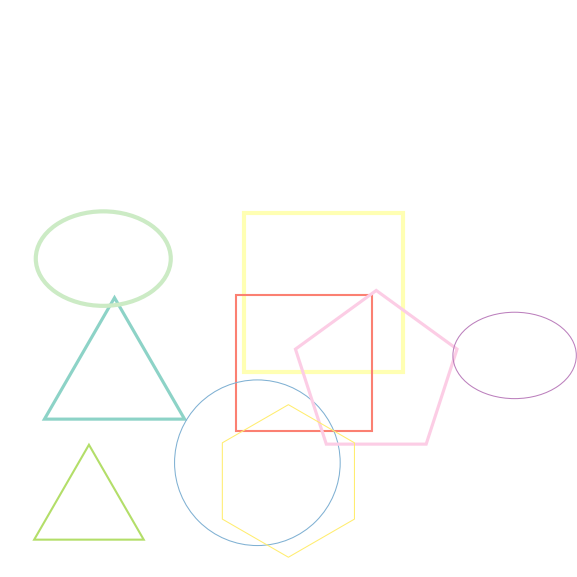[{"shape": "triangle", "thickness": 1.5, "radius": 0.7, "center": [0.198, 0.343]}, {"shape": "square", "thickness": 2, "radius": 0.69, "center": [0.56, 0.492]}, {"shape": "square", "thickness": 1, "radius": 0.59, "center": [0.527, 0.37]}, {"shape": "circle", "thickness": 0.5, "radius": 0.72, "center": [0.446, 0.198]}, {"shape": "triangle", "thickness": 1, "radius": 0.55, "center": [0.154, 0.119]}, {"shape": "pentagon", "thickness": 1.5, "radius": 0.74, "center": [0.651, 0.349]}, {"shape": "oval", "thickness": 0.5, "radius": 0.53, "center": [0.891, 0.384]}, {"shape": "oval", "thickness": 2, "radius": 0.58, "center": [0.179, 0.551]}, {"shape": "hexagon", "thickness": 0.5, "radius": 0.66, "center": [0.499, 0.166]}]